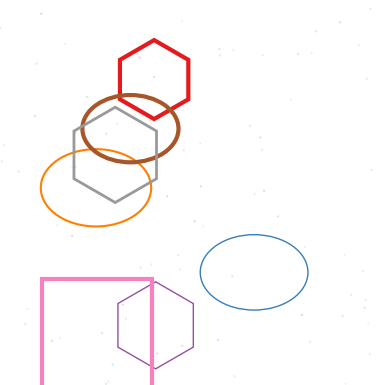[{"shape": "hexagon", "thickness": 3, "radius": 0.51, "center": [0.4, 0.793]}, {"shape": "oval", "thickness": 1, "radius": 0.7, "center": [0.66, 0.293]}, {"shape": "hexagon", "thickness": 1, "radius": 0.57, "center": [0.404, 0.155]}, {"shape": "oval", "thickness": 1.5, "radius": 0.72, "center": [0.249, 0.512]}, {"shape": "oval", "thickness": 3, "radius": 0.62, "center": [0.339, 0.666]}, {"shape": "square", "thickness": 3, "radius": 0.71, "center": [0.252, 0.134]}, {"shape": "hexagon", "thickness": 2, "radius": 0.62, "center": [0.299, 0.598]}]